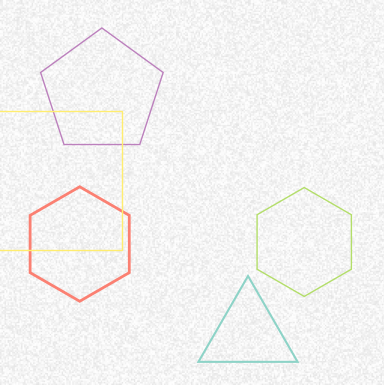[{"shape": "triangle", "thickness": 1.5, "radius": 0.74, "center": [0.644, 0.134]}, {"shape": "hexagon", "thickness": 2, "radius": 0.74, "center": [0.207, 0.366]}, {"shape": "hexagon", "thickness": 1, "radius": 0.71, "center": [0.79, 0.371]}, {"shape": "pentagon", "thickness": 1, "radius": 0.84, "center": [0.265, 0.76]}, {"shape": "square", "thickness": 1, "radius": 0.9, "center": [0.136, 0.531]}]